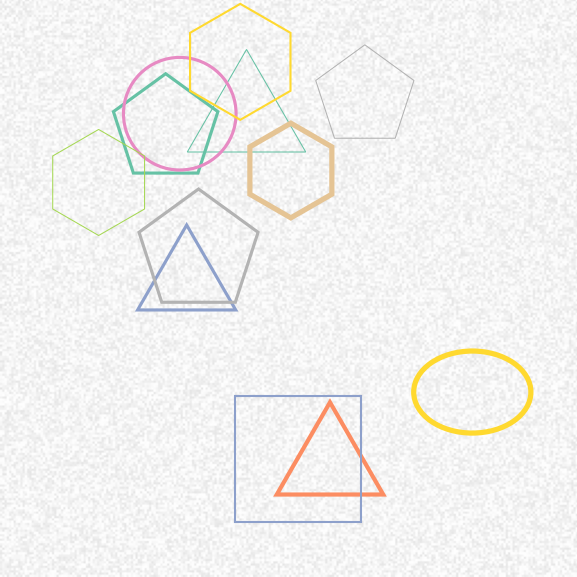[{"shape": "triangle", "thickness": 0.5, "radius": 0.59, "center": [0.427, 0.795]}, {"shape": "pentagon", "thickness": 1.5, "radius": 0.48, "center": [0.287, 0.776]}, {"shape": "triangle", "thickness": 2, "radius": 0.53, "center": [0.571, 0.196]}, {"shape": "square", "thickness": 1, "radius": 0.55, "center": [0.516, 0.205]}, {"shape": "triangle", "thickness": 1.5, "radius": 0.49, "center": [0.323, 0.511]}, {"shape": "circle", "thickness": 1.5, "radius": 0.49, "center": [0.311, 0.802]}, {"shape": "hexagon", "thickness": 0.5, "radius": 0.46, "center": [0.171, 0.683]}, {"shape": "oval", "thickness": 2.5, "radius": 0.51, "center": [0.818, 0.32]}, {"shape": "hexagon", "thickness": 1, "radius": 0.5, "center": [0.416, 0.892]}, {"shape": "hexagon", "thickness": 2.5, "radius": 0.41, "center": [0.504, 0.704]}, {"shape": "pentagon", "thickness": 0.5, "radius": 0.45, "center": [0.632, 0.832]}, {"shape": "pentagon", "thickness": 1.5, "radius": 0.54, "center": [0.344, 0.563]}]